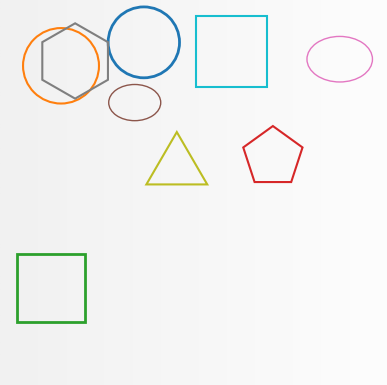[{"shape": "circle", "thickness": 2, "radius": 0.46, "center": [0.371, 0.89]}, {"shape": "circle", "thickness": 1.5, "radius": 0.49, "center": [0.157, 0.829]}, {"shape": "square", "thickness": 2, "radius": 0.44, "center": [0.131, 0.252]}, {"shape": "pentagon", "thickness": 1.5, "radius": 0.4, "center": [0.704, 0.592]}, {"shape": "oval", "thickness": 1, "radius": 0.34, "center": [0.348, 0.734]}, {"shape": "oval", "thickness": 1, "radius": 0.42, "center": [0.877, 0.846]}, {"shape": "hexagon", "thickness": 1.5, "radius": 0.49, "center": [0.194, 0.842]}, {"shape": "triangle", "thickness": 1.5, "radius": 0.45, "center": [0.456, 0.566]}, {"shape": "square", "thickness": 1.5, "radius": 0.46, "center": [0.597, 0.866]}]